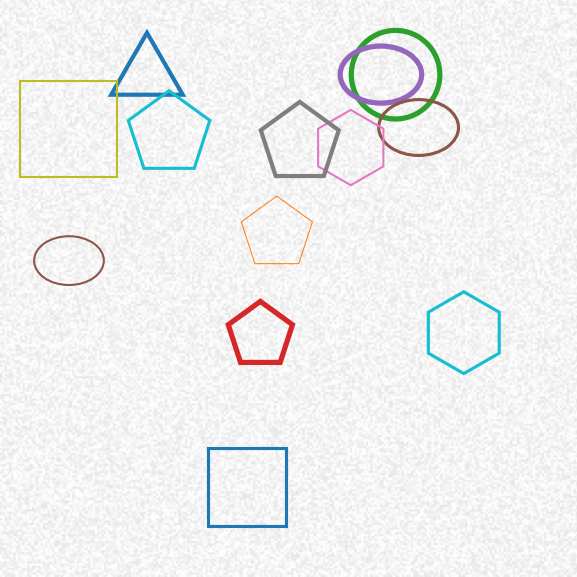[{"shape": "square", "thickness": 1.5, "radius": 0.34, "center": [0.428, 0.155]}, {"shape": "triangle", "thickness": 2, "radius": 0.36, "center": [0.254, 0.871]}, {"shape": "pentagon", "thickness": 0.5, "radius": 0.32, "center": [0.479, 0.595]}, {"shape": "circle", "thickness": 2.5, "radius": 0.38, "center": [0.685, 0.87]}, {"shape": "pentagon", "thickness": 2.5, "radius": 0.29, "center": [0.451, 0.419]}, {"shape": "oval", "thickness": 2.5, "radius": 0.35, "center": [0.66, 0.87]}, {"shape": "oval", "thickness": 1, "radius": 0.3, "center": [0.119, 0.548]}, {"shape": "oval", "thickness": 1.5, "radius": 0.35, "center": [0.725, 0.778]}, {"shape": "hexagon", "thickness": 1, "radius": 0.33, "center": [0.607, 0.744]}, {"shape": "pentagon", "thickness": 2, "radius": 0.35, "center": [0.519, 0.752]}, {"shape": "square", "thickness": 1, "radius": 0.42, "center": [0.119, 0.776]}, {"shape": "hexagon", "thickness": 1.5, "radius": 0.35, "center": [0.803, 0.423]}, {"shape": "pentagon", "thickness": 1.5, "radius": 0.37, "center": [0.293, 0.768]}]